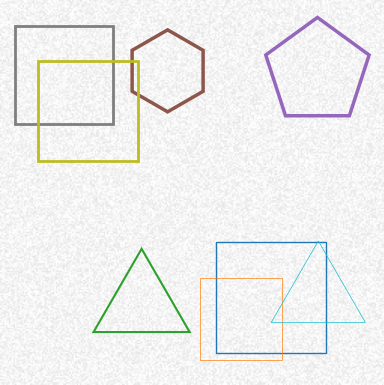[{"shape": "square", "thickness": 1, "radius": 0.72, "center": [0.704, 0.227]}, {"shape": "square", "thickness": 0.5, "radius": 0.53, "center": [0.625, 0.172]}, {"shape": "triangle", "thickness": 1.5, "radius": 0.72, "center": [0.368, 0.21]}, {"shape": "pentagon", "thickness": 2.5, "radius": 0.71, "center": [0.825, 0.814]}, {"shape": "hexagon", "thickness": 2.5, "radius": 0.53, "center": [0.435, 0.816]}, {"shape": "square", "thickness": 2, "radius": 0.63, "center": [0.166, 0.805]}, {"shape": "square", "thickness": 2, "radius": 0.65, "center": [0.229, 0.711]}, {"shape": "triangle", "thickness": 0.5, "radius": 0.71, "center": [0.827, 0.233]}]